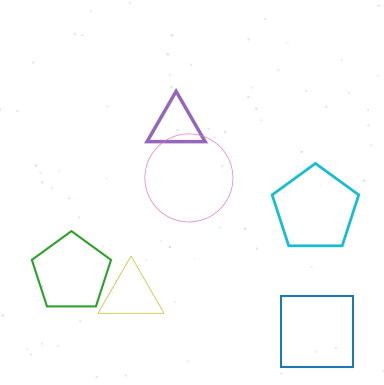[{"shape": "square", "thickness": 1.5, "radius": 0.47, "center": [0.823, 0.139]}, {"shape": "pentagon", "thickness": 1.5, "radius": 0.54, "center": [0.186, 0.292]}, {"shape": "triangle", "thickness": 2.5, "radius": 0.44, "center": [0.457, 0.676]}, {"shape": "circle", "thickness": 0.5, "radius": 0.57, "center": [0.491, 0.538]}, {"shape": "triangle", "thickness": 0.5, "radius": 0.5, "center": [0.34, 0.236]}, {"shape": "pentagon", "thickness": 2, "radius": 0.59, "center": [0.819, 0.457]}]